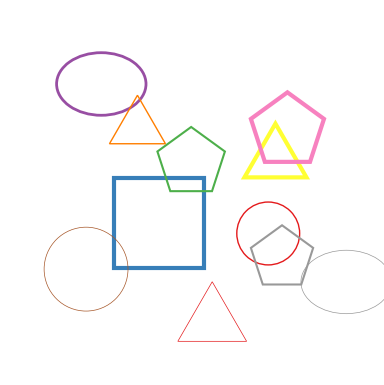[{"shape": "circle", "thickness": 1, "radius": 0.41, "center": [0.697, 0.394]}, {"shape": "triangle", "thickness": 0.5, "radius": 0.52, "center": [0.551, 0.165]}, {"shape": "square", "thickness": 3, "radius": 0.58, "center": [0.413, 0.42]}, {"shape": "pentagon", "thickness": 1.5, "radius": 0.46, "center": [0.497, 0.578]}, {"shape": "oval", "thickness": 2, "radius": 0.58, "center": [0.263, 0.782]}, {"shape": "triangle", "thickness": 1, "radius": 0.42, "center": [0.357, 0.669]}, {"shape": "triangle", "thickness": 3, "radius": 0.47, "center": [0.715, 0.586]}, {"shape": "circle", "thickness": 0.5, "radius": 0.54, "center": [0.224, 0.301]}, {"shape": "pentagon", "thickness": 3, "radius": 0.5, "center": [0.747, 0.66]}, {"shape": "pentagon", "thickness": 1.5, "radius": 0.43, "center": [0.733, 0.33]}, {"shape": "oval", "thickness": 0.5, "radius": 0.59, "center": [0.899, 0.268]}]